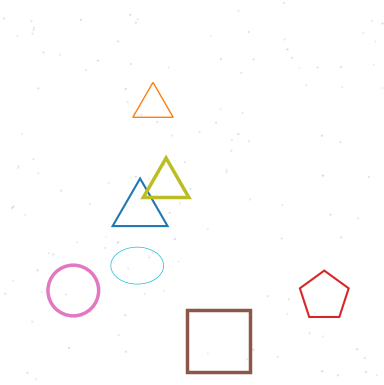[{"shape": "triangle", "thickness": 1.5, "radius": 0.41, "center": [0.364, 0.454]}, {"shape": "triangle", "thickness": 1, "radius": 0.3, "center": [0.397, 0.726]}, {"shape": "pentagon", "thickness": 1.5, "radius": 0.33, "center": [0.842, 0.231]}, {"shape": "square", "thickness": 2.5, "radius": 0.41, "center": [0.567, 0.115]}, {"shape": "circle", "thickness": 2.5, "radius": 0.33, "center": [0.19, 0.245]}, {"shape": "triangle", "thickness": 2.5, "radius": 0.34, "center": [0.431, 0.521]}, {"shape": "oval", "thickness": 0.5, "radius": 0.34, "center": [0.356, 0.31]}]